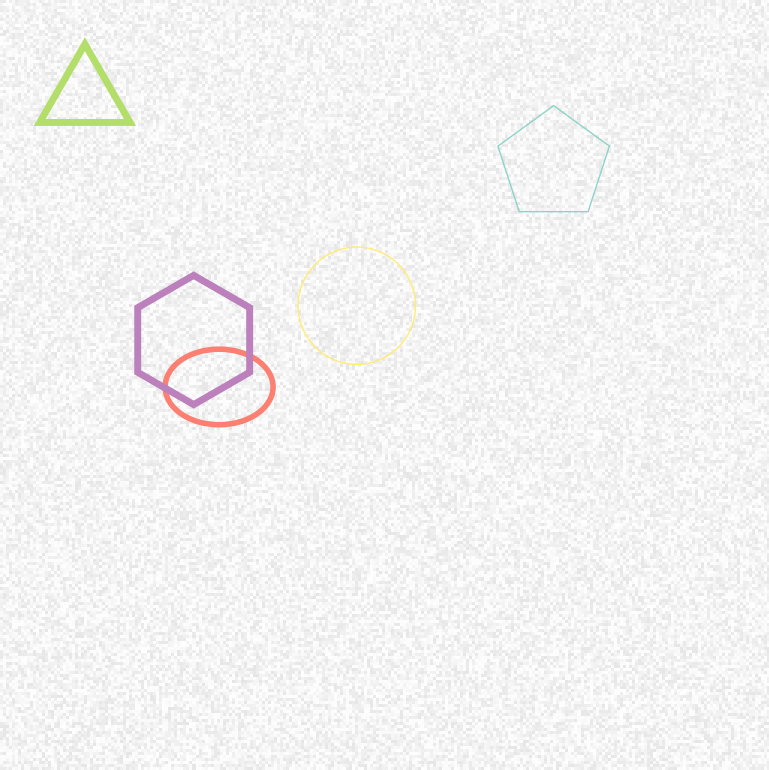[{"shape": "pentagon", "thickness": 0.5, "radius": 0.38, "center": [0.719, 0.787]}, {"shape": "oval", "thickness": 2, "radius": 0.35, "center": [0.285, 0.497]}, {"shape": "triangle", "thickness": 2.5, "radius": 0.34, "center": [0.11, 0.875]}, {"shape": "hexagon", "thickness": 2.5, "radius": 0.42, "center": [0.252, 0.558]}, {"shape": "circle", "thickness": 0.5, "radius": 0.38, "center": [0.463, 0.603]}]